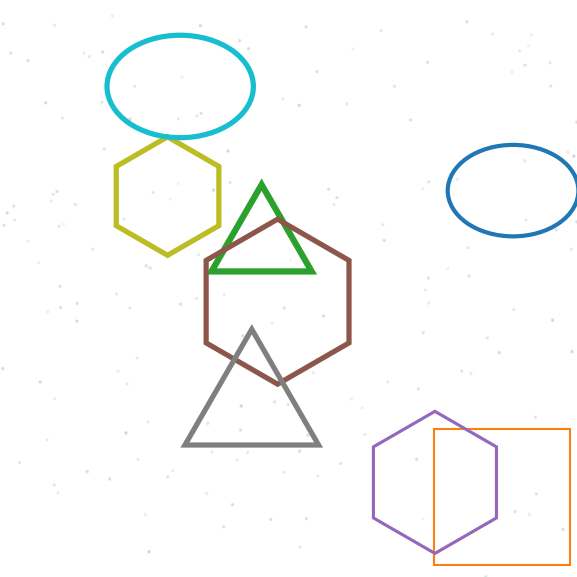[{"shape": "oval", "thickness": 2, "radius": 0.57, "center": [0.888, 0.669]}, {"shape": "square", "thickness": 1, "radius": 0.59, "center": [0.869, 0.139]}, {"shape": "triangle", "thickness": 3, "radius": 0.5, "center": [0.453, 0.579]}, {"shape": "hexagon", "thickness": 1.5, "radius": 0.62, "center": [0.753, 0.164]}, {"shape": "hexagon", "thickness": 2.5, "radius": 0.71, "center": [0.481, 0.477]}, {"shape": "triangle", "thickness": 2.5, "radius": 0.67, "center": [0.436, 0.295]}, {"shape": "hexagon", "thickness": 2.5, "radius": 0.51, "center": [0.29, 0.66]}, {"shape": "oval", "thickness": 2.5, "radius": 0.63, "center": [0.312, 0.849]}]